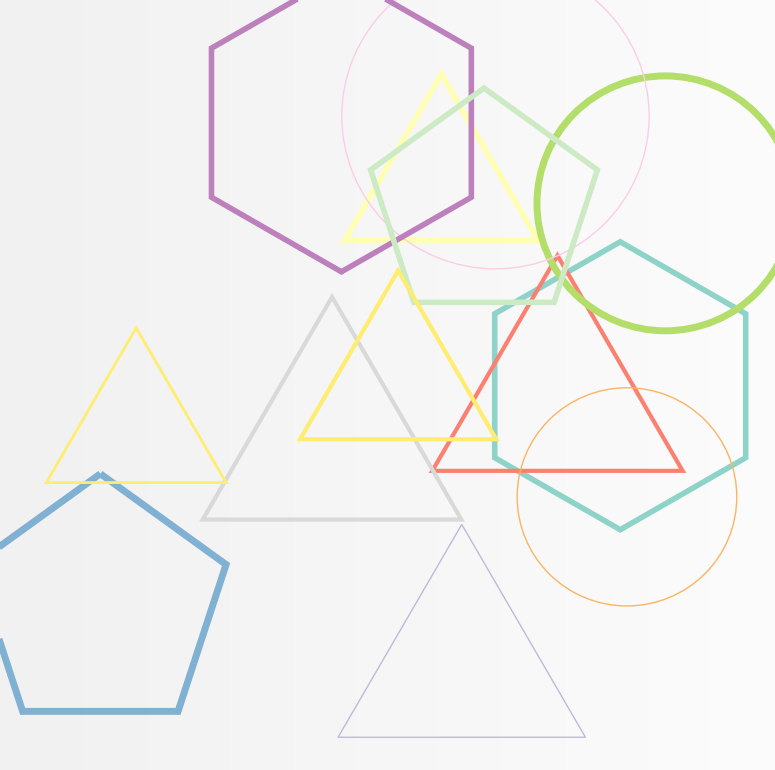[{"shape": "hexagon", "thickness": 2, "radius": 0.93, "center": [0.8, 0.499]}, {"shape": "triangle", "thickness": 2, "radius": 0.72, "center": [0.569, 0.76]}, {"shape": "triangle", "thickness": 0.5, "radius": 0.92, "center": [0.596, 0.135]}, {"shape": "triangle", "thickness": 1.5, "radius": 0.93, "center": [0.719, 0.482]}, {"shape": "pentagon", "thickness": 2.5, "radius": 0.85, "center": [0.129, 0.214]}, {"shape": "circle", "thickness": 0.5, "radius": 0.71, "center": [0.809, 0.355]}, {"shape": "circle", "thickness": 2.5, "radius": 0.83, "center": [0.858, 0.736]}, {"shape": "circle", "thickness": 0.5, "radius": 0.99, "center": [0.639, 0.849]}, {"shape": "triangle", "thickness": 1.5, "radius": 0.96, "center": [0.428, 0.422]}, {"shape": "hexagon", "thickness": 2, "radius": 0.97, "center": [0.441, 0.841]}, {"shape": "pentagon", "thickness": 2, "radius": 0.77, "center": [0.624, 0.732]}, {"shape": "triangle", "thickness": 1.5, "radius": 0.73, "center": [0.514, 0.503]}, {"shape": "triangle", "thickness": 1, "radius": 0.67, "center": [0.176, 0.44]}]